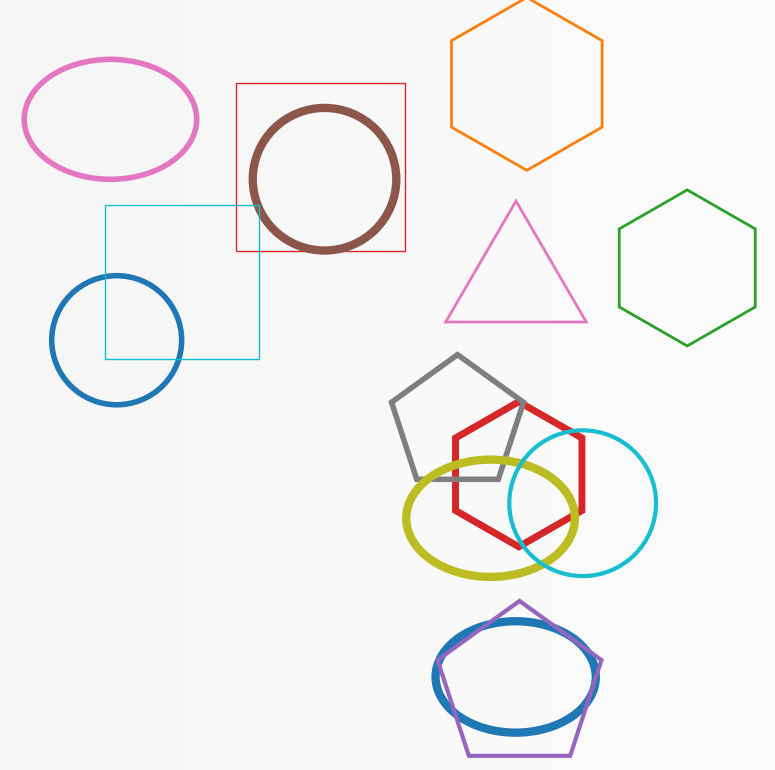[{"shape": "circle", "thickness": 2, "radius": 0.42, "center": [0.151, 0.558]}, {"shape": "oval", "thickness": 3, "radius": 0.52, "center": [0.665, 0.121]}, {"shape": "hexagon", "thickness": 1, "radius": 0.56, "center": [0.68, 0.891]}, {"shape": "hexagon", "thickness": 1, "radius": 0.51, "center": [0.887, 0.652]}, {"shape": "hexagon", "thickness": 2.5, "radius": 0.47, "center": [0.669, 0.384]}, {"shape": "square", "thickness": 0.5, "radius": 0.54, "center": [0.414, 0.783]}, {"shape": "pentagon", "thickness": 1.5, "radius": 0.56, "center": [0.67, 0.108]}, {"shape": "circle", "thickness": 3, "radius": 0.46, "center": [0.419, 0.767]}, {"shape": "oval", "thickness": 2, "radius": 0.56, "center": [0.142, 0.845]}, {"shape": "triangle", "thickness": 1, "radius": 0.52, "center": [0.666, 0.634]}, {"shape": "pentagon", "thickness": 2, "radius": 0.45, "center": [0.59, 0.45]}, {"shape": "oval", "thickness": 3, "radius": 0.54, "center": [0.633, 0.327]}, {"shape": "square", "thickness": 0.5, "radius": 0.5, "center": [0.235, 0.634]}, {"shape": "circle", "thickness": 1.5, "radius": 0.47, "center": [0.752, 0.346]}]